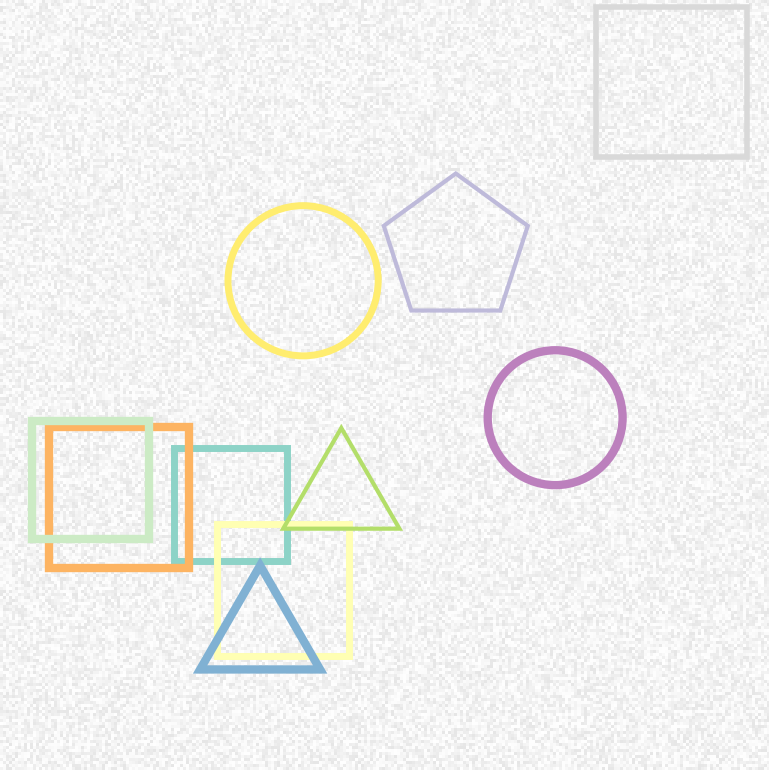[{"shape": "square", "thickness": 2.5, "radius": 0.37, "center": [0.3, 0.345]}, {"shape": "square", "thickness": 2.5, "radius": 0.43, "center": [0.367, 0.233]}, {"shape": "pentagon", "thickness": 1.5, "radius": 0.49, "center": [0.592, 0.676]}, {"shape": "triangle", "thickness": 3, "radius": 0.45, "center": [0.338, 0.176]}, {"shape": "square", "thickness": 3, "radius": 0.46, "center": [0.155, 0.354]}, {"shape": "triangle", "thickness": 1.5, "radius": 0.44, "center": [0.443, 0.357]}, {"shape": "square", "thickness": 2, "radius": 0.49, "center": [0.872, 0.894]}, {"shape": "circle", "thickness": 3, "radius": 0.44, "center": [0.721, 0.458]}, {"shape": "square", "thickness": 3, "radius": 0.38, "center": [0.117, 0.377]}, {"shape": "circle", "thickness": 2.5, "radius": 0.49, "center": [0.394, 0.635]}]